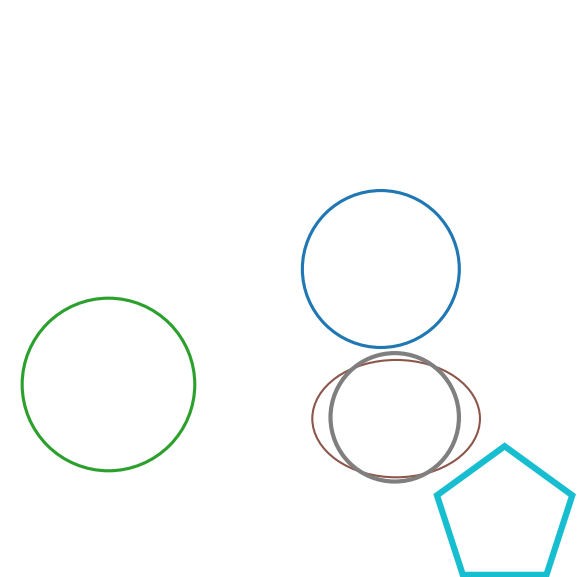[{"shape": "circle", "thickness": 1.5, "radius": 0.68, "center": [0.659, 0.533]}, {"shape": "circle", "thickness": 1.5, "radius": 0.75, "center": [0.188, 0.333]}, {"shape": "oval", "thickness": 1, "radius": 0.73, "center": [0.686, 0.274]}, {"shape": "circle", "thickness": 2, "radius": 0.56, "center": [0.683, 0.276]}, {"shape": "pentagon", "thickness": 3, "radius": 0.62, "center": [0.874, 0.103]}]